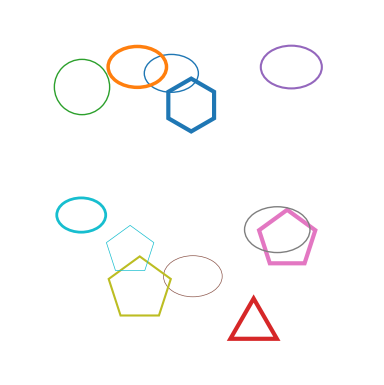[{"shape": "oval", "thickness": 1, "radius": 0.35, "center": [0.445, 0.809]}, {"shape": "hexagon", "thickness": 3, "radius": 0.34, "center": [0.497, 0.727]}, {"shape": "oval", "thickness": 2.5, "radius": 0.38, "center": [0.357, 0.826]}, {"shape": "circle", "thickness": 1, "radius": 0.36, "center": [0.213, 0.774]}, {"shape": "triangle", "thickness": 3, "radius": 0.35, "center": [0.659, 0.155]}, {"shape": "oval", "thickness": 1.5, "radius": 0.4, "center": [0.757, 0.826]}, {"shape": "oval", "thickness": 0.5, "radius": 0.38, "center": [0.501, 0.282]}, {"shape": "pentagon", "thickness": 3, "radius": 0.38, "center": [0.746, 0.378]}, {"shape": "oval", "thickness": 1, "radius": 0.42, "center": [0.72, 0.404]}, {"shape": "pentagon", "thickness": 1.5, "radius": 0.42, "center": [0.363, 0.249]}, {"shape": "pentagon", "thickness": 0.5, "radius": 0.32, "center": [0.338, 0.35]}, {"shape": "oval", "thickness": 2, "radius": 0.32, "center": [0.211, 0.441]}]